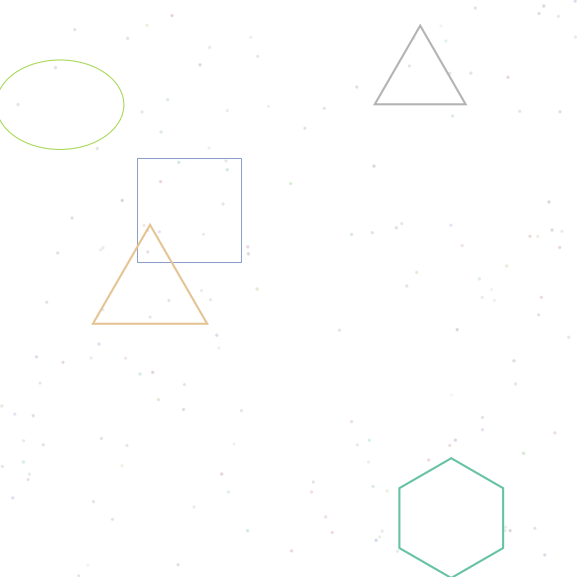[{"shape": "hexagon", "thickness": 1, "radius": 0.52, "center": [0.781, 0.102]}, {"shape": "square", "thickness": 0.5, "radius": 0.45, "center": [0.328, 0.636]}, {"shape": "oval", "thickness": 0.5, "radius": 0.55, "center": [0.104, 0.818]}, {"shape": "triangle", "thickness": 1, "radius": 0.57, "center": [0.26, 0.496]}, {"shape": "triangle", "thickness": 1, "radius": 0.45, "center": [0.728, 0.864]}]